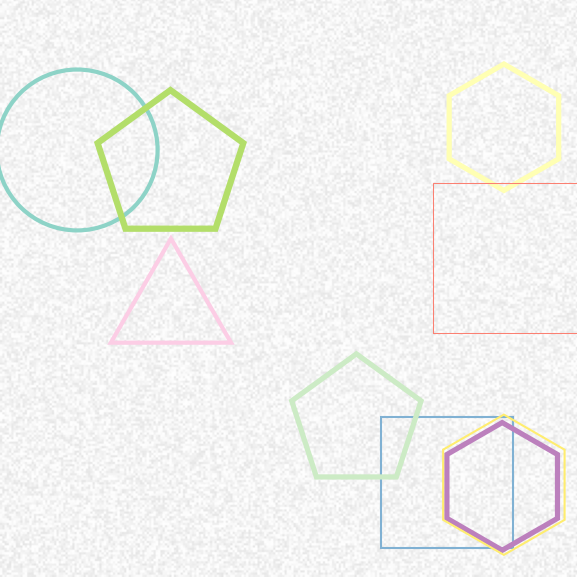[{"shape": "circle", "thickness": 2, "radius": 0.7, "center": [0.134, 0.739]}, {"shape": "hexagon", "thickness": 2.5, "radius": 0.55, "center": [0.873, 0.779]}, {"shape": "square", "thickness": 0.5, "radius": 0.65, "center": [0.881, 0.552]}, {"shape": "square", "thickness": 1, "radius": 0.57, "center": [0.774, 0.164]}, {"shape": "pentagon", "thickness": 3, "radius": 0.66, "center": [0.295, 0.71]}, {"shape": "triangle", "thickness": 2, "radius": 0.6, "center": [0.296, 0.466]}, {"shape": "hexagon", "thickness": 2.5, "radius": 0.55, "center": [0.87, 0.157]}, {"shape": "pentagon", "thickness": 2.5, "radius": 0.59, "center": [0.617, 0.269]}, {"shape": "hexagon", "thickness": 1, "radius": 0.61, "center": [0.872, 0.16]}]